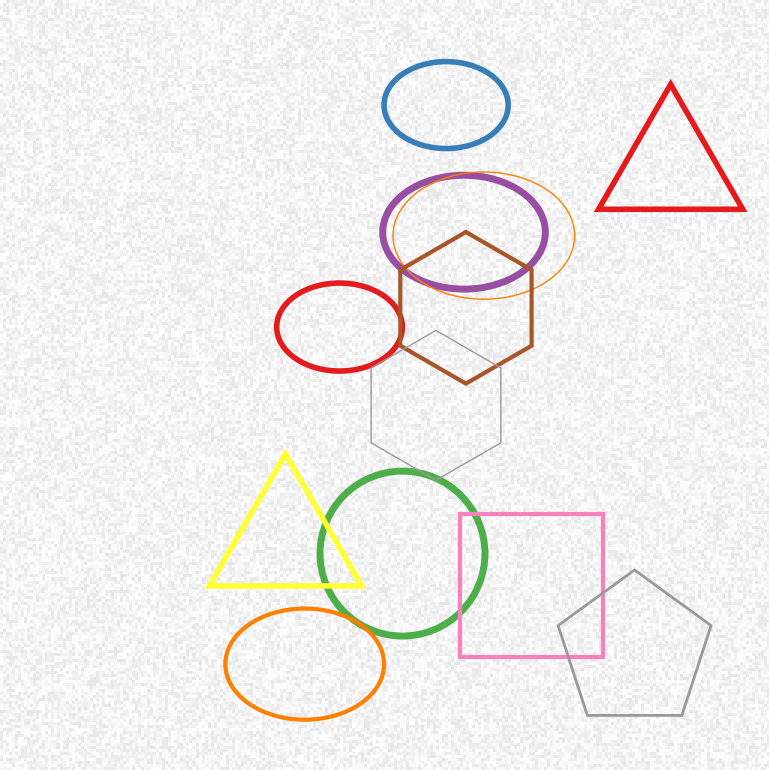[{"shape": "triangle", "thickness": 2, "radius": 0.54, "center": [0.871, 0.782]}, {"shape": "oval", "thickness": 2, "radius": 0.41, "center": [0.441, 0.575]}, {"shape": "oval", "thickness": 2, "radius": 0.4, "center": [0.579, 0.864]}, {"shape": "circle", "thickness": 2.5, "radius": 0.54, "center": [0.523, 0.281]}, {"shape": "oval", "thickness": 2.5, "radius": 0.53, "center": [0.603, 0.698]}, {"shape": "oval", "thickness": 1.5, "radius": 0.52, "center": [0.396, 0.138]}, {"shape": "oval", "thickness": 0.5, "radius": 0.59, "center": [0.628, 0.694]}, {"shape": "triangle", "thickness": 2, "radius": 0.57, "center": [0.371, 0.296]}, {"shape": "hexagon", "thickness": 1.5, "radius": 0.49, "center": [0.605, 0.6]}, {"shape": "square", "thickness": 1.5, "radius": 0.46, "center": [0.69, 0.239]}, {"shape": "hexagon", "thickness": 0.5, "radius": 0.49, "center": [0.566, 0.474]}, {"shape": "pentagon", "thickness": 1, "radius": 0.52, "center": [0.824, 0.155]}]